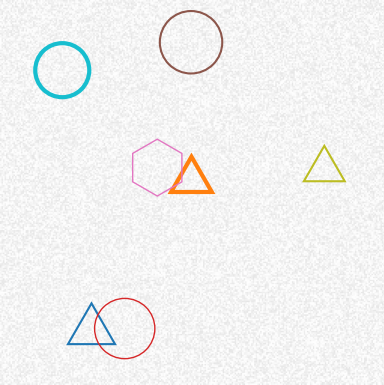[{"shape": "triangle", "thickness": 1.5, "radius": 0.35, "center": [0.238, 0.141]}, {"shape": "triangle", "thickness": 3, "radius": 0.31, "center": [0.497, 0.532]}, {"shape": "circle", "thickness": 1, "radius": 0.39, "center": [0.324, 0.147]}, {"shape": "circle", "thickness": 1.5, "radius": 0.41, "center": [0.496, 0.89]}, {"shape": "hexagon", "thickness": 1, "radius": 0.37, "center": [0.409, 0.565]}, {"shape": "triangle", "thickness": 1.5, "radius": 0.31, "center": [0.842, 0.56]}, {"shape": "circle", "thickness": 3, "radius": 0.35, "center": [0.162, 0.818]}]